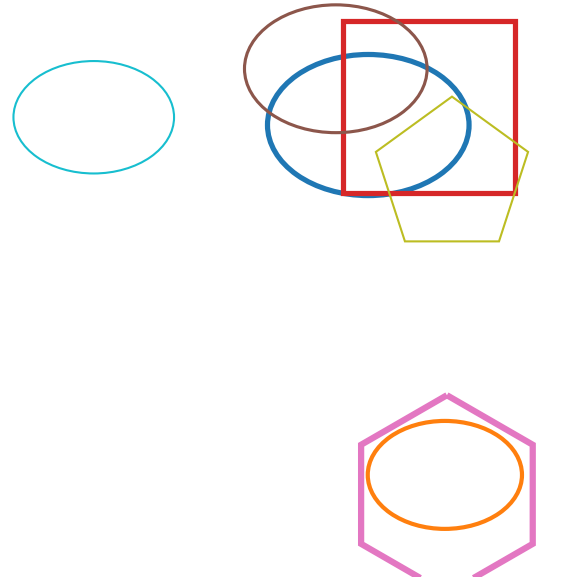[{"shape": "oval", "thickness": 2.5, "radius": 0.87, "center": [0.638, 0.783]}, {"shape": "oval", "thickness": 2, "radius": 0.67, "center": [0.77, 0.177]}, {"shape": "square", "thickness": 2.5, "radius": 0.75, "center": [0.743, 0.814]}, {"shape": "oval", "thickness": 1.5, "radius": 0.79, "center": [0.581, 0.88]}, {"shape": "hexagon", "thickness": 3, "radius": 0.86, "center": [0.774, 0.143]}, {"shape": "pentagon", "thickness": 1, "radius": 0.69, "center": [0.783, 0.693]}, {"shape": "oval", "thickness": 1, "radius": 0.7, "center": [0.162, 0.796]}]